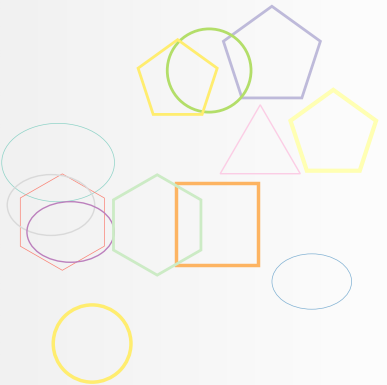[{"shape": "oval", "thickness": 0.5, "radius": 0.73, "center": [0.15, 0.578]}, {"shape": "pentagon", "thickness": 3, "radius": 0.58, "center": [0.86, 0.65]}, {"shape": "pentagon", "thickness": 2, "radius": 0.66, "center": [0.702, 0.852]}, {"shape": "hexagon", "thickness": 0.5, "radius": 0.63, "center": [0.161, 0.423]}, {"shape": "oval", "thickness": 0.5, "radius": 0.51, "center": [0.805, 0.269]}, {"shape": "square", "thickness": 2.5, "radius": 0.53, "center": [0.56, 0.419]}, {"shape": "circle", "thickness": 2, "radius": 0.54, "center": [0.54, 0.817]}, {"shape": "triangle", "thickness": 1, "radius": 0.6, "center": [0.672, 0.608]}, {"shape": "oval", "thickness": 1, "radius": 0.56, "center": [0.132, 0.467]}, {"shape": "oval", "thickness": 1, "radius": 0.56, "center": [0.182, 0.397]}, {"shape": "hexagon", "thickness": 2, "radius": 0.65, "center": [0.406, 0.416]}, {"shape": "pentagon", "thickness": 2, "radius": 0.54, "center": [0.458, 0.79]}, {"shape": "circle", "thickness": 2.5, "radius": 0.5, "center": [0.238, 0.108]}]